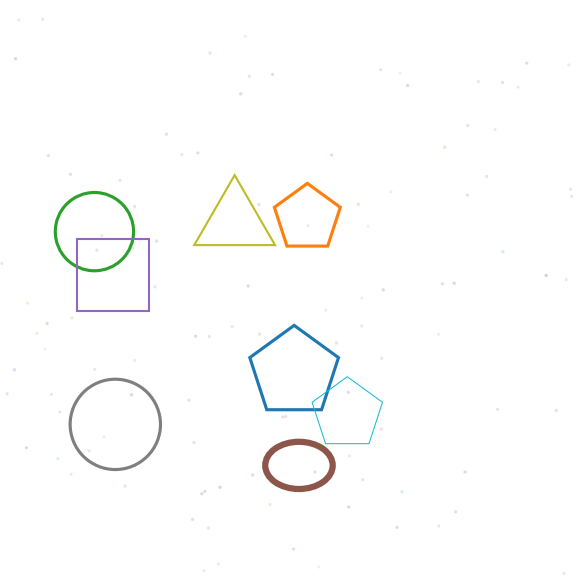[{"shape": "pentagon", "thickness": 1.5, "radius": 0.4, "center": [0.509, 0.355]}, {"shape": "pentagon", "thickness": 1.5, "radius": 0.3, "center": [0.532, 0.622]}, {"shape": "circle", "thickness": 1.5, "radius": 0.34, "center": [0.164, 0.598]}, {"shape": "square", "thickness": 1, "radius": 0.31, "center": [0.196, 0.524]}, {"shape": "oval", "thickness": 3, "radius": 0.29, "center": [0.518, 0.193]}, {"shape": "circle", "thickness": 1.5, "radius": 0.39, "center": [0.2, 0.264]}, {"shape": "triangle", "thickness": 1, "radius": 0.4, "center": [0.406, 0.615]}, {"shape": "pentagon", "thickness": 0.5, "radius": 0.32, "center": [0.601, 0.283]}]